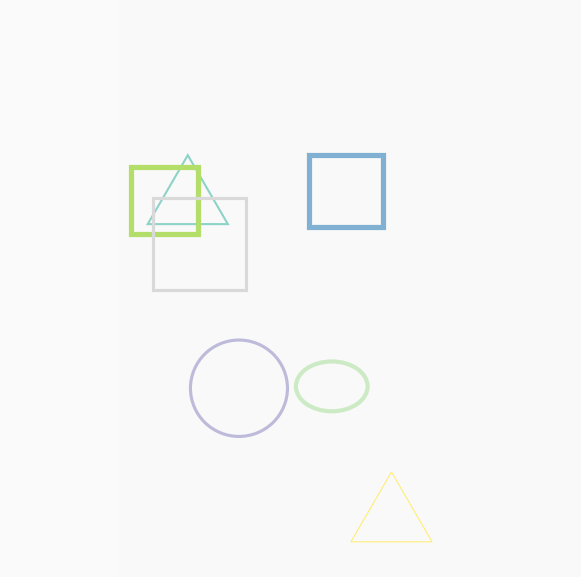[{"shape": "triangle", "thickness": 1, "radius": 0.4, "center": [0.323, 0.651]}, {"shape": "circle", "thickness": 1.5, "radius": 0.42, "center": [0.411, 0.327]}, {"shape": "square", "thickness": 2.5, "radius": 0.32, "center": [0.595, 0.668]}, {"shape": "square", "thickness": 2.5, "radius": 0.29, "center": [0.284, 0.652]}, {"shape": "square", "thickness": 1.5, "radius": 0.4, "center": [0.343, 0.577]}, {"shape": "oval", "thickness": 2, "radius": 0.31, "center": [0.571, 0.33]}, {"shape": "triangle", "thickness": 0.5, "radius": 0.4, "center": [0.674, 0.101]}]